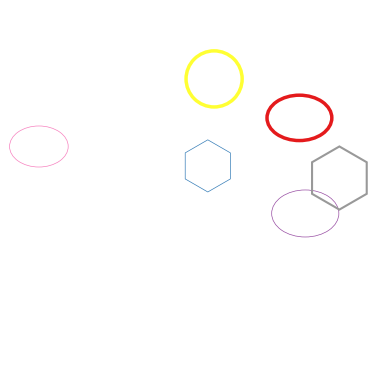[{"shape": "oval", "thickness": 2.5, "radius": 0.42, "center": [0.778, 0.694]}, {"shape": "hexagon", "thickness": 0.5, "radius": 0.34, "center": [0.54, 0.569]}, {"shape": "oval", "thickness": 0.5, "radius": 0.44, "center": [0.793, 0.446]}, {"shape": "circle", "thickness": 2.5, "radius": 0.36, "center": [0.556, 0.795]}, {"shape": "oval", "thickness": 0.5, "radius": 0.38, "center": [0.101, 0.619]}, {"shape": "hexagon", "thickness": 1.5, "radius": 0.41, "center": [0.882, 0.538]}]